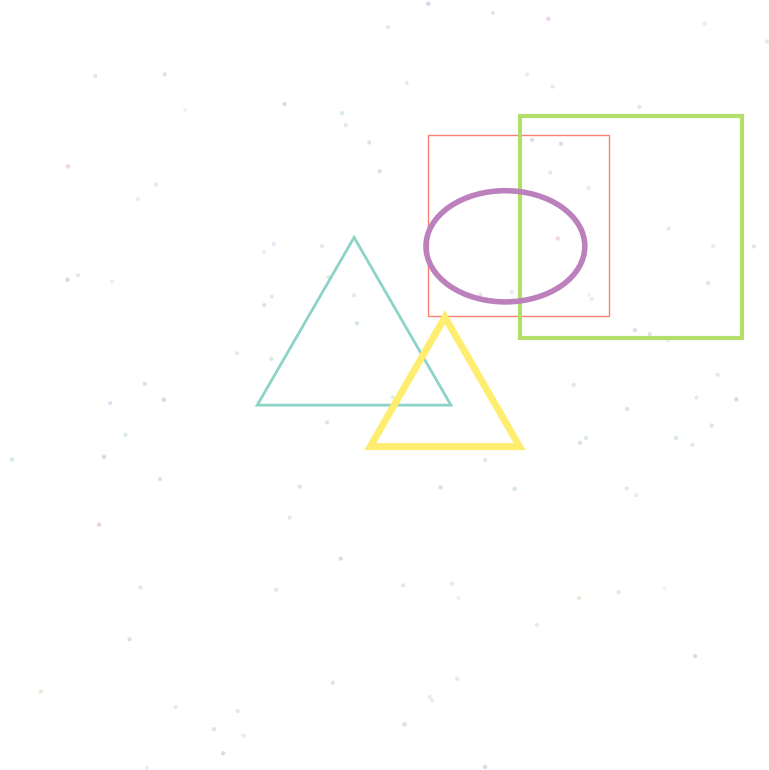[{"shape": "triangle", "thickness": 1, "radius": 0.73, "center": [0.46, 0.546]}, {"shape": "square", "thickness": 0.5, "radius": 0.59, "center": [0.673, 0.707]}, {"shape": "square", "thickness": 1.5, "radius": 0.72, "center": [0.82, 0.706]}, {"shape": "oval", "thickness": 2, "radius": 0.52, "center": [0.656, 0.68]}, {"shape": "triangle", "thickness": 2.5, "radius": 0.56, "center": [0.578, 0.476]}]